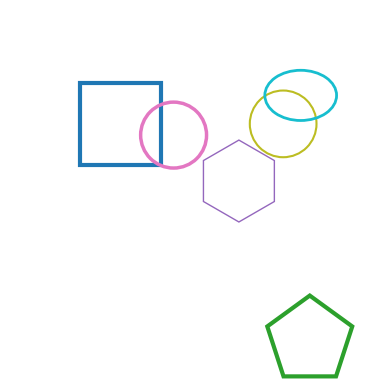[{"shape": "square", "thickness": 3, "radius": 0.53, "center": [0.313, 0.678]}, {"shape": "pentagon", "thickness": 3, "radius": 0.58, "center": [0.805, 0.116]}, {"shape": "hexagon", "thickness": 1, "radius": 0.53, "center": [0.621, 0.53]}, {"shape": "circle", "thickness": 2.5, "radius": 0.43, "center": [0.451, 0.649]}, {"shape": "circle", "thickness": 1.5, "radius": 0.43, "center": [0.735, 0.678]}, {"shape": "oval", "thickness": 2, "radius": 0.47, "center": [0.781, 0.752]}]